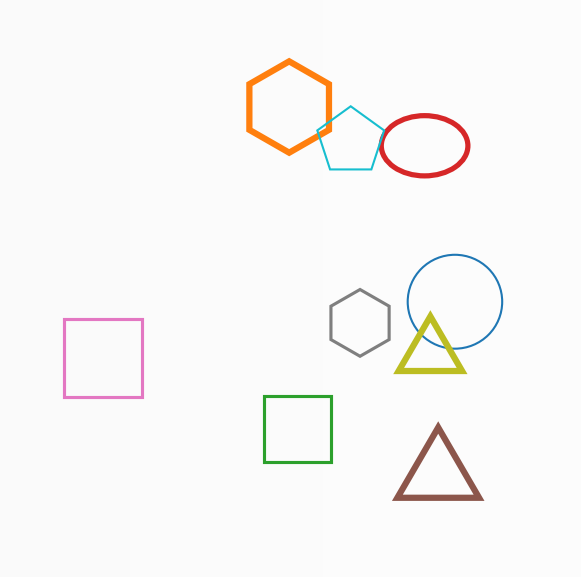[{"shape": "circle", "thickness": 1, "radius": 0.41, "center": [0.783, 0.477]}, {"shape": "hexagon", "thickness": 3, "radius": 0.4, "center": [0.498, 0.814]}, {"shape": "square", "thickness": 1.5, "radius": 0.29, "center": [0.511, 0.256]}, {"shape": "oval", "thickness": 2.5, "radius": 0.37, "center": [0.73, 0.747]}, {"shape": "triangle", "thickness": 3, "radius": 0.41, "center": [0.754, 0.178]}, {"shape": "square", "thickness": 1.5, "radius": 0.34, "center": [0.177, 0.379]}, {"shape": "hexagon", "thickness": 1.5, "radius": 0.29, "center": [0.619, 0.44]}, {"shape": "triangle", "thickness": 3, "radius": 0.32, "center": [0.74, 0.388]}, {"shape": "pentagon", "thickness": 1, "radius": 0.3, "center": [0.603, 0.755]}]